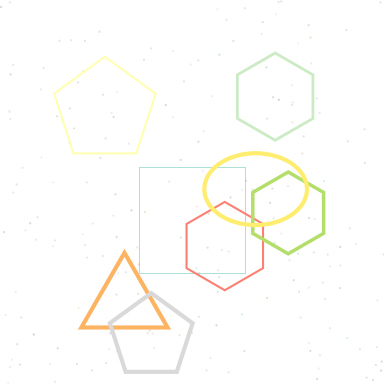[{"shape": "square", "thickness": 0.5, "radius": 0.69, "center": [0.499, 0.428]}, {"shape": "pentagon", "thickness": 1.5, "radius": 0.69, "center": [0.272, 0.714]}, {"shape": "hexagon", "thickness": 1.5, "radius": 0.57, "center": [0.584, 0.361]}, {"shape": "triangle", "thickness": 3, "radius": 0.65, "center": [0.323, 0.214]}, {"shape": "hexagon", "thickness": 2.5, "radius": 0.53, "center": [0.749, 0.447]}, {"shape": "pentagon", "thickness": 3, "radius": 0.57, "center": [0.393, 0.126]}, {"shape": "hexagon", "thickness": 2, "radius": 0.57, "center": [0.715, 0.749]}, {"shape": "oval", "thickness": 3, "radius": 0.67, "center": [0.664, 0.509]}]